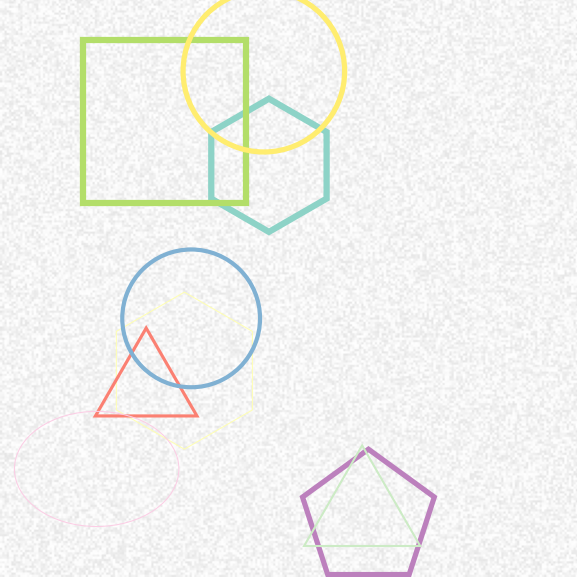[{"shape": "hexagon", "thickness": 3, "radius": 0.58, "center": [0.466, 0.713]}, {"shape": "hexagon", "thickness": 0.5, "radius": 0.68, "center": [0.319, 0.357]}, {"shape": "triangle", "thickness": 1.5, "radius": 0.51, "center": [0.253, 0.33]}, {"shape": "circle", "thickness": 2, "radius": 0.6, "center": [0.331, 0.448]}, {"shape": "square", "thickness": 3, "radius": 0.7, "center": [0.285, 0.789]}, {"shape": "oval", "thickness": 0.5, "radius": 0.71, "center": [0.167, 0.187]}, {"shape": "pentagon", "thickness": 2.5, "radius": 0.6, "center": [0.638, 0.101]}, {"shape": "triangle", "thickness": 1, "radius": 0.58, "center": [0.627, 0.112]}, {"shape": "circle", "thickness": 2.5, "radius": 0.7, "center": [0.457, 0.876]}]